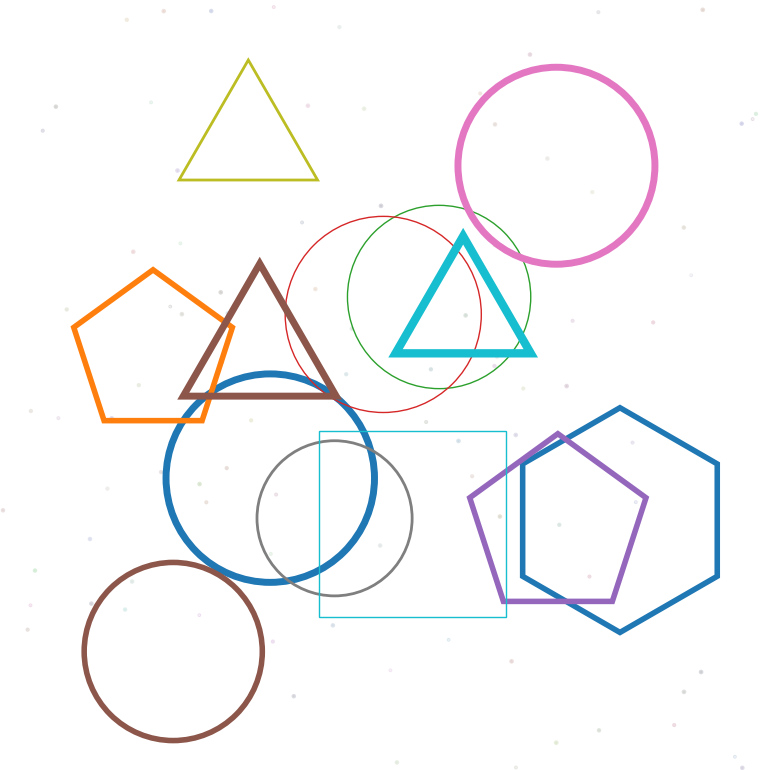[{"shape": "circle", "thickness": 2.5, "radius": 0.68, "center": [0.351, 0.379]}, {"shape": "hexagon", "thickness": 2, "radius": 0.73, "center": [0.805, 0.325]}, {"shape": "pentagon", "thickness": 2, "radius": 0.54, "center": [0.199, 0.541]}, {"shape": "circle", "thickness": 0.5, "radius": 0.6, "center": [0.57, 0.614]}, {"shape": "circle", "thickness": 0.5, "radius": 0.64, "center": [0.498, 0.592]}, {"shape": "pentagon", "thickness": 2, "radius": 0.6, "center": [0.724, 0.316]}, {"shape": "circle", "thickness": 2, "radius": 0.58, "center": [0.225, 0.154]}, {"shape": "triangle", "thickness": 2.5, "radius": 0.57, "center": [0.337, 0.543]}, {"shape": "circle", "thickness": 2.5, "radius": 0.64, "center": [0.723, 0.785]}, {"shape": "circle", "thickness": 1, "radius": 0.5, "center": [0.435, 0.327]}, {"shape": "triangle", "thickness": 1, "radius": 0.52, "center": [0.322, 0.818]}, {"shape": "square", "thickness": 0.5, "radius": 0.6, "center": [0.536, 0.32]}, {"shape": "triangle", "thickness": 3, "radius": 0.51, "center": [0.601, 0.592]}]